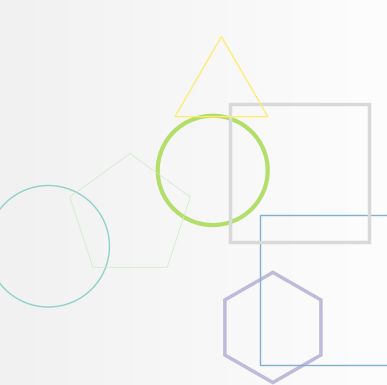[{"shape": "circle", "thickness": 1, "radius": 0.79, "center": [0.125, 0.36]}, {"shape": "hexagon", "thickness": 2.5, "radius": 0.72, "center": [0.704, 0.149]}, {"shape": "square", "thickness": 1, "radius": 0.98, "center": [0.865, 0.247]}, {"shape": "circle", "thickness": 3, "radius": 0.71, "center": [0.549, 0.557]}, {"shape": "square", "thickness": 2.5, "radius": 0.9, "center": [0.772, 0.55]}, {"shape": "pentagon", "thickness": 0.5, "radius": 0.82, "center": [0.336, 0.438]}, {"shape": "triangle", "thickness": 1, "radius": 0.69, "center": [0.571, 0.766]}]